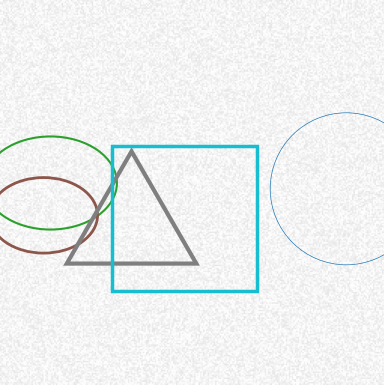[{"shape": "circle", "thickness": 0.5, "radius": 0.99, "center": [0.899, 0.51]}, {"shape": "oval", "thickness": 1.5, "radius": 0.86, "center": [0.131, 0.525]}, {"shape": "oval", "thickness": 2, "radius": 0.7, "center": [0.113, 0.441]}, {"shape": "triangle", "thickness": 3, "radius": 0.97, "center": [0.342, 0.413]}, {"shape": "square", "thickness": 2.5, "radius": 0.94, "center": [0.479, 0.433]}]